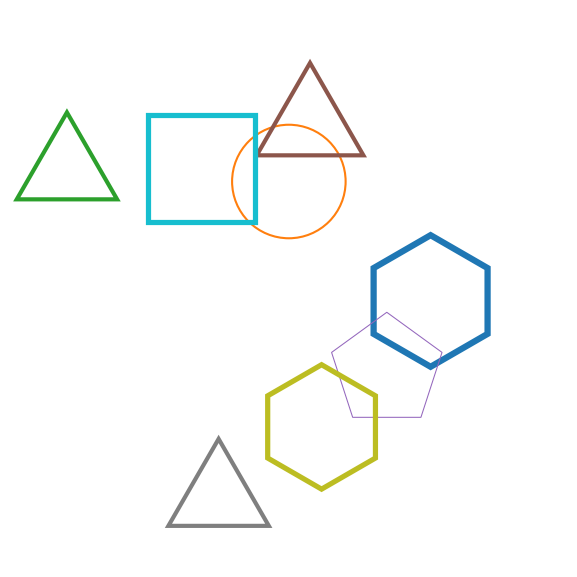[{"shape": "hexagon", "thickness": 3, "radius": 0.57, "center": [0.746, 0.478]}, {"shape": "circle", "thickness": 1, "radius": 0.49, "center": [0.5, 0.685]}, {"shape": "triangle", "thickness": 2, "radius": 0.5, "center": [0.116, 0.704]}, {"shape": "pentagon", "thickness": 0.5, "radius": 0.5, "center": [0.67, 0.358]}, {"shape": "triangle", "thickness": 2, "radius": 0.53, "center": [0.537, 0.783]}, {"shape": "triangle", "thickness": 2, "radius": 0.5, "center": [0.379, 0.139]}, {"shape": "hexagon", "thickness": 2.5, "radius": 0.54, "center": [0.557, 0.26]}, {"shape": "square", "thickness": 2.5, "radius": 0.46, "center": [0.349, 0.708]}]